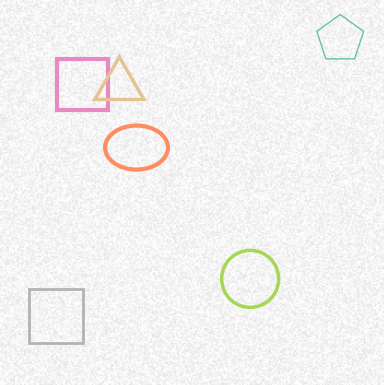[{"shape": "pentagon", "thickness": 1, "radius": 0.32, "center": [0.884, 0.899]}, {"shape": "oval", "thickness": 3, "radius": 0.41, "center": [0.355, 0.617]}, {"shape": "square", "thickness": 3, "radius": 0.33, "center": [0.214, 0.781]}, {"shape": "circle", "thickness": 2.5, "radius": 0.37, "center": [0.65, 0.276]}, {"shape": "triangle", "thickness": 2.5, "radius": 0.37, "center": [0.31, 0.778]}, {"shape": "square", "thickness": 2, "radius": 0.35, "center": [0.145, 0.178]}]